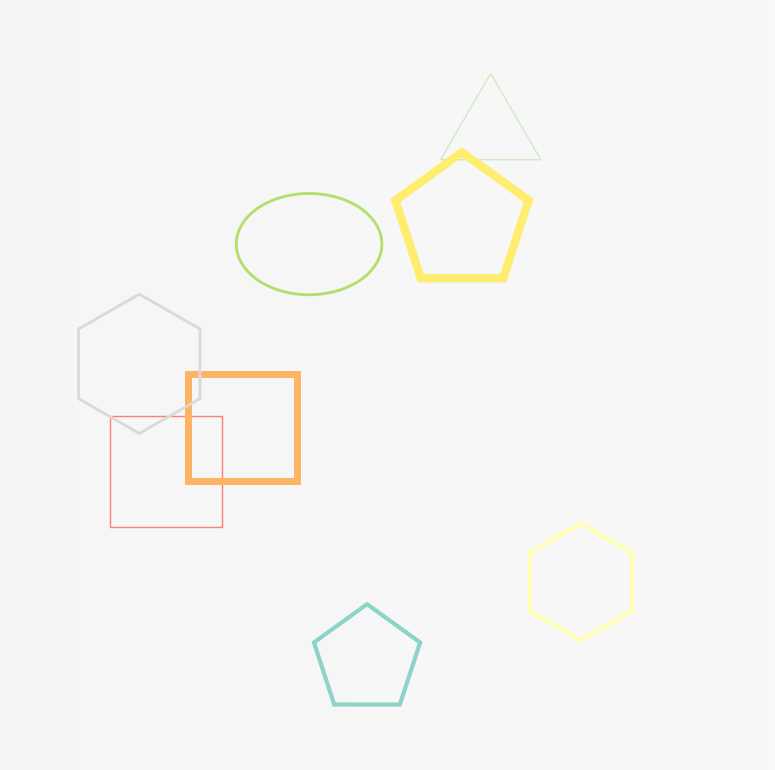[{"shape": "pentagon", "thickness": 1.5, "radius": 0.36, "center": [0.474, 0.143]}, {"shape": "hexagon", "thickness": 1.5, "radius": 0.38, "center": [0.749, 0.244]}, {"shape": "square", "thickness": 0.5, "radius": 0.36, "center": [0.214, 0.388]}, {"shape": "square", "thickness": 2.5, "radius": 0.35, "center": [0.313, 0.445]}, {"shape": "oval", "thickness": 1, "radius": 0.47, "center": [0.399, 0.683]}, {"shape": "hexagon", "thickness": 1, "radius": 0.45, "center": [0.18, 0.528]}, {"shape": "triangle", "thickness": 0.5, "radius": 0.37, "center": [0.633, 0.83]}, {"shape": "pentagon", "thickness": 3, "radius": 0.45, "center": [0.596, 0.712]}]